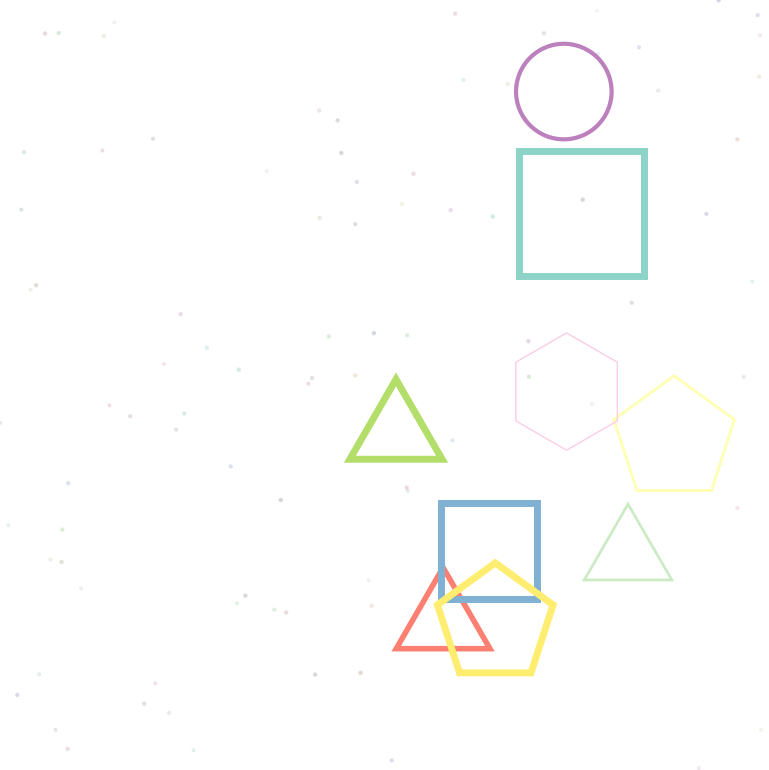[{"shape": "square", "thickness": 2.5, "radius": 0.4, "center": [0.755, 0.723]}, {"shape": "pentagon", "thickness": 1, "radius": 0.41, "center": [0.876, 0.43]}, {"shape": "triangle", "thickness": 2, "radius": 0.35, "center": [0.575, 0.193]}, {"shape": "square", "thickness": 2.5, "radius": 0.31, "center": [0.635, 0.284]}, {"shape": "triangle", "thickness": 2.5, "radius": 0.35, "center": [0.514, 0.438]}, {"shape": "hexagon", "thickness": 0.5, "radius": 0.38, "center": [0.736, 0.491]}, {"shape": "circle", "thickness": 1.5, "radius": 0.31, "center": [0.732, 0.881]}, {"shape": "triangle", "thickness": 1, "radius": 0.33, "center": [0.816, 0.28]}, {"shape": "pentagon", "thickness": 2.5, "radius": 0.39, "center": [0.643, 0.19]}]